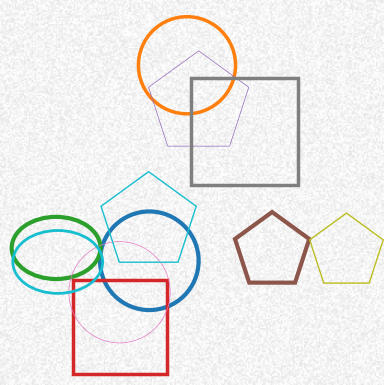[{"shape": "circle", "thickness": 3, "radius": 0.64, "center": [0.388, 0.323]}, {"shape": "circle", "thickness": 2.5, "radius": 0.63, "center": [0.486, 0.831]}, {"shape": "oval", "thickness": 3, "radius": 0.58, "center": [0.146, 0.356]}, {"shape": "square", "thickness": 2.5, "radius": 0.61, "center": [0.312, 0.15]}, {"shape": "pentagon", "thickness": 0.5, "radius": 0.68, "center": [0.516, 0.731]}, {"shape": "pentagon", "thickness": 3, "radius": 0.51, "center": [0.707, 0.348]}, {"shape": "circle", "thickness": 0.5, "radius": 0.66, "center": [0.31, 0.241]}, {"shape": "square", "thickness": 2.5, "radius": 0.7, "center": [0.636, 0.658]}, {"shape": "pentagon", "thickness": 1, "radius": 0.5, "center": [0.9, 0.346]}, {"shape": "oval", "thickness": 2, "radius": 0.58, "center": [0.15, 0.32]}, {"shape": "pentagon", "thickness": 1, "radius": 0.65, "center": [0.386, 0.424]}]